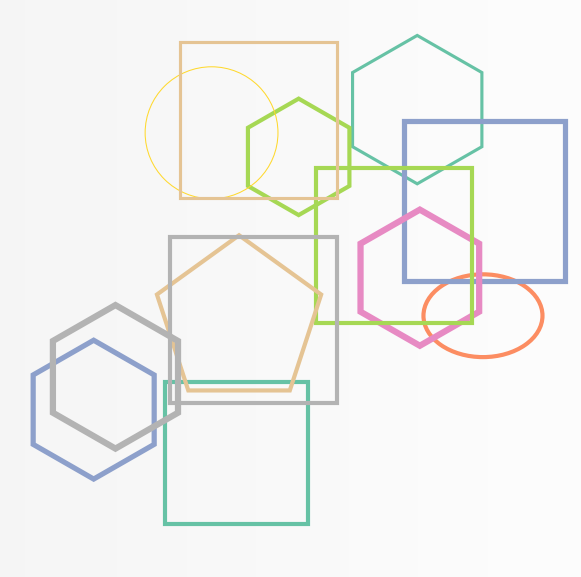[{"shape": "square", "thickness": 2, "radius": 0.62, "center": [0.407, 0.215]}, {"shape": "hexagon", "thickness": 1.5, "radius": 0.64, "center": [0.718, 0.809]}, {"shape": "oval", "thickness": 2, "radius": 0.51, "center": [0.831, 0.452]}, {"shape": "square", "thickness": 2.5, "radius": 0.69, "center": [0.833, 0.651]}, {"shape": "hexagon", "thickness": 2.5, "radius": 0.6, "center": [0.161, 0.29]}, {"shape": "hexagon", "thickness": 3, "radius": 0.59, "center": [0.722, 0.518]}, {"shape": "hexagon", "thickness": 2, "radius": 0.5, "center": [0.514, 0.728]}, {"shape": "square", "thickness": 2, "radius": 0.67, "center": [0.677, 0.574]}, {"shape": "circle", "thickness": 0.5, "radius": 0.57, "center": [0.364, 0.769]}, {"shape": "pentagon", "thickness": 2, "radius": 0.74, "center": [0.411, 0.443]}, {"shape": "square", "thickness": 1.5, "radius": 0.68, "center": [0.445, 0.792]}, {"shape": "square", "thickness": 2, "radius": 0.72, "center": [0.436, 0.445]}, {"shape": "hexagon", "thickness": 3, "radius": 0.62, "center": [0.199, 0.347]}]